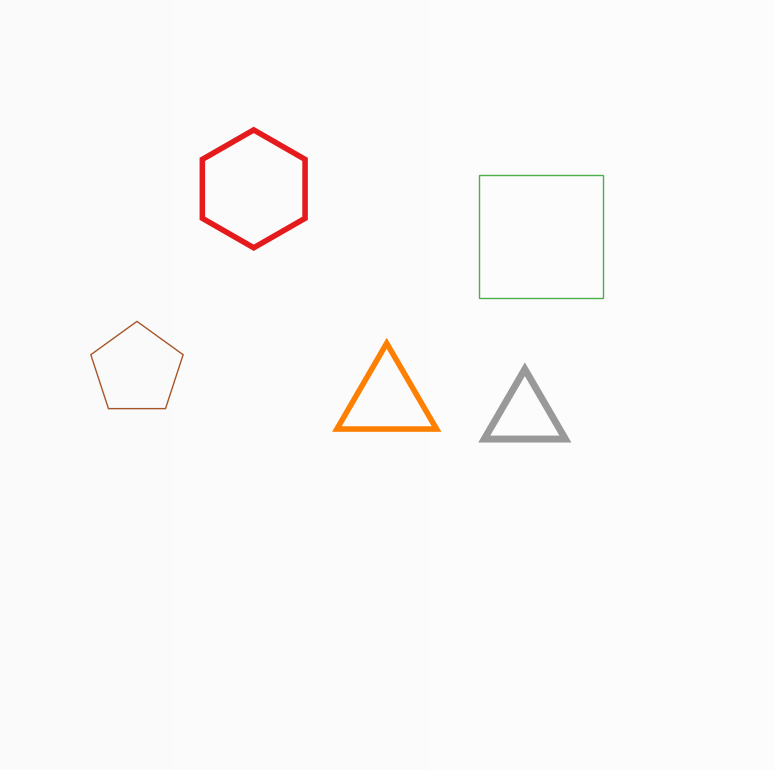[{"shape": "hexagon", "thickness": 2, "radius": 0.38, "center": [0.327, 0.755]}, {"shape": "square", "thickness": 0.5, "radius": 0.4, "center": [0.698, 0.692]}, {"shape": "triangle", "thickness": 2, "radius": 0.37, "center": [0.499, 0.48]}, {"shape": "pentagon", "thickness": 0.5, "radius": 0.31, "center": [0.177, 0.52]}, {"shape": "triangle", "thickness": 2.5, "radius": 0.3, "center": [0.677, 0.46]}]